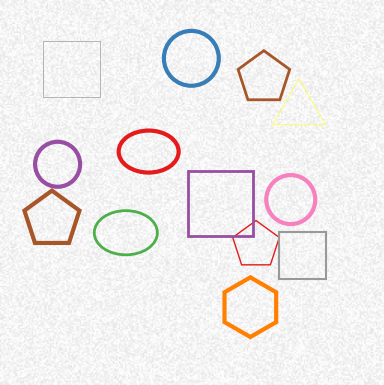[{"shape": "oval", "thickness": 3, "radius": 0.39, "center": [0.386, 0.606]}, {"shape": "pentagon", "thickness": 1, "radius": 0.32, "center": [0.665, 0.364]}, {"shape": "circle", "thickness": 3, "radius": 0.36, "center": [0.497, 0.849]}, {"shape": "oval", "thickness": 2, "radius": 0.41, "center": [0.327, 0.395]}, {"shape": "square", "thickness": 2, "radius": 0.42, "center": [0.572, 0.472]}, {"shape": "circle", "thickness": 3, "radius": 0.29, "center": [0.15, 0.573]}, {"shape": "hexagon", "thickness": 3, "radius": 0.39, "center": [0.65, 0.202]}, {"shape": "triangle", "thickness": 0.5, "radius": 0.4, "center": [0.777, 0.716]}, {"shape": "pentagon", "thickness": 2, "radius": 0.35, "center": [0.685, 0.798]}, {"shape": "pentagon", "thickness": 3, "radius": 0.38, "center": [0.135, 0.43]}, {"shape": "circle", "thickness": 3, "radius": 0.32, "center": [0.755, 0.482]}, {"shape": "square", "thickness": 1.5, "radius": 0.3, "center": [0.786, 0.337]}, {"shape": "square", "thickness": 0.5, "radius": 0.37, "center": [0.185, 0.821]}]